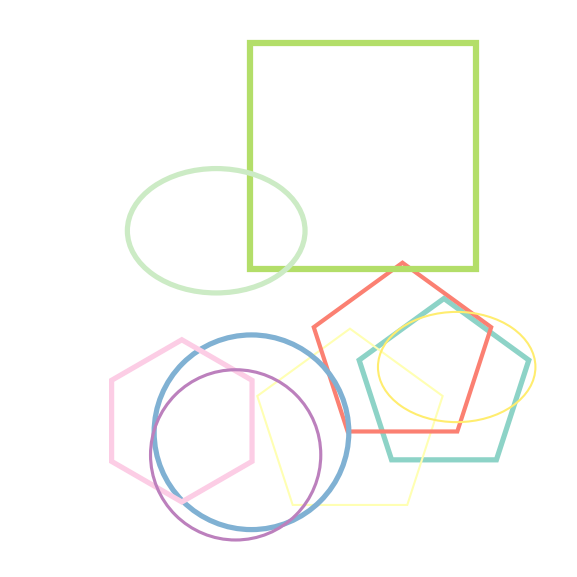[{"shape": "pentagon", "thickness": 2.5, "radius": 0.77, "center": [0.769, 0.328]}, {"shape": "pentagon", "thickness": 1, "radius": 0.84, "center": [0.606, 0.261]}, {"shape": "pentagon", "thickness": 2, "radius": 0.81, "center": [0.697, 0.383]}, {"shape": "circle", "thickness": 2.5, "radius": 0.84, "center": [0.435, 0.251]}, {"shape": "square", "thickness": 3, "radius": 0.98, "center": [0.628, 0.729]}, {"shape": "hexagon", "thickness": 2.5, "radius": 0.7, "center": [0.315, 0.27]}, {"shape": "circle", "thickness": 1.5, "radius": 0.74, "center": [0.408, 0.211]}, {"shape": "oval", "thickness": 2.5, "radius": 0.77, "center": [0.374, 0.6]}, {"shape": "oval", "thickness": 1, "radius": 0.68, "center": [0.791, 0.364]}]